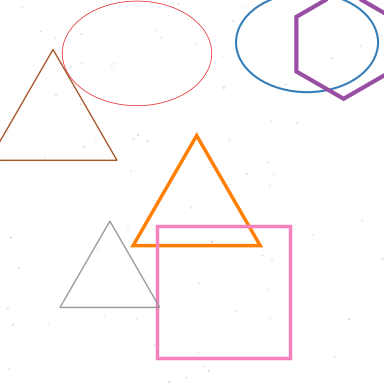[{"shape": "oval", "thickness": 0.5, "radius": 0.97, "center": [0.356, 0.861]}, {"shape": "oval", "thickness": 1.5, "radius": 0.92, "center": [0.797, 0.89]}, {"shape": "hexagon", "thickness": 3, "radius": 0.71, "center": [0.893, 0.885]}, {"shape": "triangle", "thickness": 2.5, "radius": 0.95, "center": [0.511, 0.457]}, {"shape": "triangle", "thickness": 1, "radius": 0.96, "center": [0.138, 0.68]}, {"shape": "square", "thickness": 2.5, "radius": 0.86, "center": [0.58, 0.242]}, {"shape": "triangle", "thickness": 1, "radius": 0.75, "center": [0.285, 0.276]}]